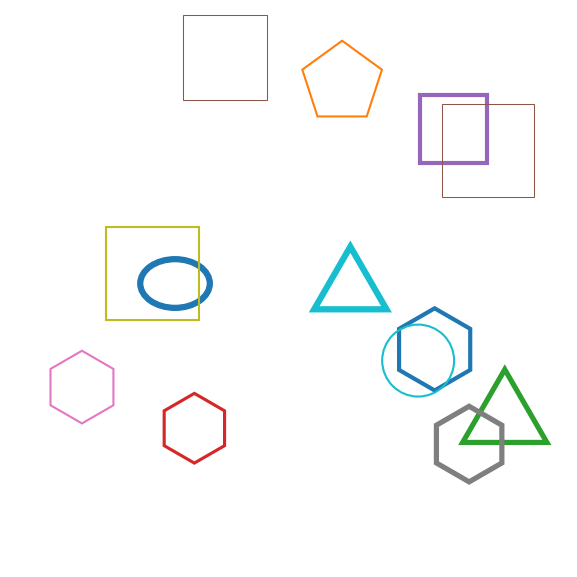[{"shape": "oval", "thickness": 3, "radius": 0.3, "center": [0.303, 0.508]}, {"shape": "hexagon", "thickness": 2, "radius": 0.36, "center": [0.753, 0.394]}, {"shape": "pentagon", "thickness": 1, "radius": 0.36, "center": [0.592, 0.856]}, {"shape": "triangle", "thickness": 2.5, "radius": 0.42, "center": [0.874, 0.275]}, {"shape": "hexagon", "thickness": 1.5, "radius": 0.3, "center": [0.337, 0.258]}, {"shape": "square", "thickness": 2, "radius": 0.29, "center": [0.785, 0.776]}, {"shape": "square", "thickness": 0.5, "radius": 0.36, "center": [0.39, 0.9]}, {"shape": "square", "thickness": 0.5, "radius": 0.4, "center": [0.845, 0.738]}, {"shape": "hexagon", "thickness": 1, "radius": 0.31, "center": [0.142, 0.329]}, {"shape": "hexagon", "thickness": 2.5, "radius": 0.33, "center": [0.812, 0.23]}, {"shape": "square", "thickness": 1, "radius": 0.4, "center": [0.265, 0.526]}, {"shape": "circle", "thickness": 1, "radius": 0.31, "center": [0.724, 0.375]}, {"shape": "triangle", "thickness": 3, "radius": 0.36, "center": [0.607, 0.5]}]